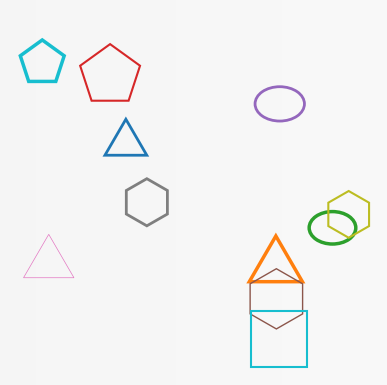[{"shape": "triangle", "thickness": 2, "radius": 0.31, "center": [0.325, 0.628]}, {"shape": "triangle", "thickness": 2.5, "radius": 0.4, "center": [0.712, 0.308]}, {"shape": "oval", "thickness": 2.5, "radius": 0.3, "center": [0.858, 0.408]}, {"shape": "pentagon", "thickness": 1.5, "radius": 0.41, "center": [0.284, 0.804]}, {"shape": "oval", "thickness": 2, "radius": 0.32, "center": [0.722, 0.73]}, {"shape": "hexagon", "thickness": 1, "radius": 0.39, "center": [0.713, 0.224]}, {"shape": "triangle", "thickness": 0.5, "radius": 0.38, "center": [0.126, 0.316]}, {"shape": "hexagon", "thickness": 2, "radius": 0.31, "center": [0.379, 0.475]}, {"shape": "hexagon", "thickness": 1.5, "radius": 0.3, "center": [0.9, 0.443]}, {"shape": "pentagon", "thickness": 2.5, "radius": 0.3, "center": [0.109, 0.837]}, {"shape": "square", "thickness": 1.5, "radius": 0.36, "center": [0.721, 0.118]}]